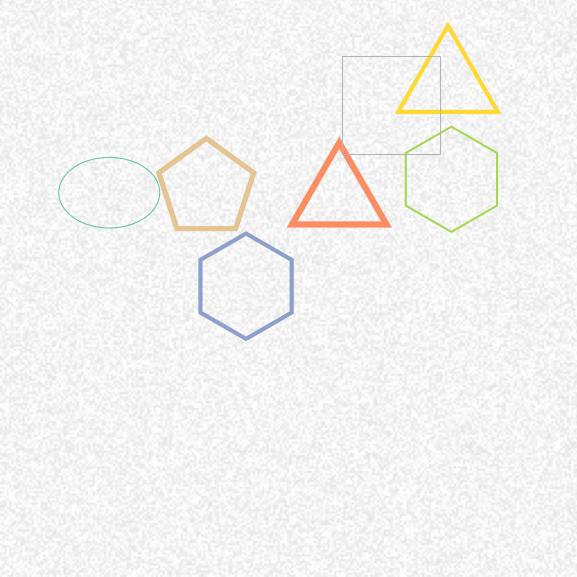[{"shape": "oval", "thickness": 0.5, "radius": 0.44, "center": [0.189, 0.665]}, {"shape": "triangle", "thickness": 3, "radius": 0.47, "center": [0.587, 0.658]}, {"shape": "hexagon", "thickness": 2, "radius": 0.46, "center": [0.426, 0.504]}, {"shape": "hexagon", "thickness": 1, "radius": 0.46, "center": [0.782, 0.689]}, {"shape": "triangle", "thickness": 2, "radius": 0.5, "center": [0.776, 0.855]}, {"shape": "pentagon", "thickness": 2.5, "radius": 0.43, "center": [0.357, 0.673]}, {"shape": "square", "thickness": 0.5, "radius": 0.42, "center": [0.678, 0.817]}]